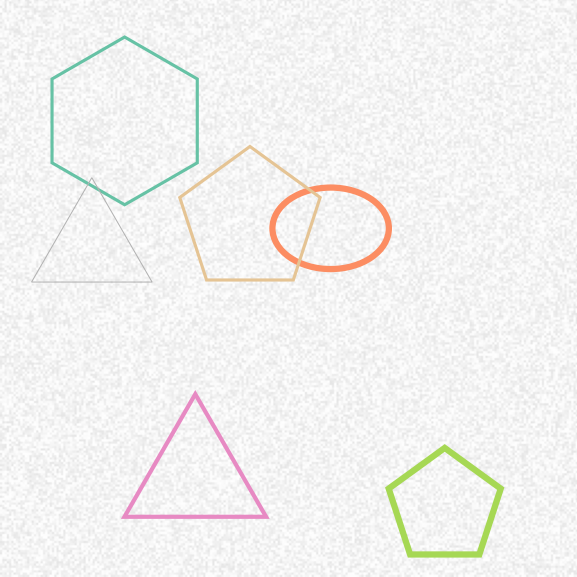[{"shape": "hexagon", "thickness": 1.5, "radius": 0.73, "center": [0.216, 0.79]}, {"shape": "oval", "thickness": 3, "radius": 0.5, "center": [0.573, 0.604]}, {"shape": "triangle", "thickness": 2, "radius": 0.71, "center": [0.338, 0.175]}, {"shape": "pentagon", "thickness": 3, "radius": 0.51, "center": [0.77, 0.122]}, {"shape": "pentagon", "thickness": 1.5, "radius": 0.64, "center": [0.433, 0.618]}, {"shape": "triangle", "thickness": 0.5, "radius": 0.6, "center": [0.159, 0.571]}]